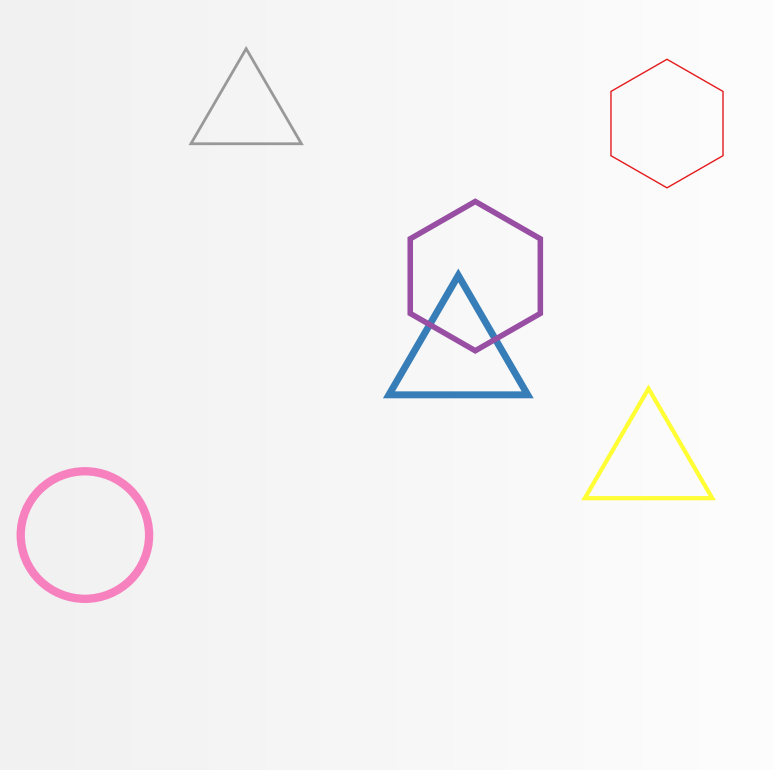[{"shape": "hexagon", "thickness": 0.5, "radius": 0.42, "center": [0.861, 0.84]}, {"shape": "triangle", "thickness": 2.5, "radius": 0.52, "center": [0.591, 0.539]}, {"shape": "hexagon", "thickness": 2, "radius": 0.48, "center": [0.613, 0.641]}, {"shape": "triangle", "thickness": 1.5, "radius": 0.47, "center": [0.837, 0.4]}, {"shape": "circle", "thickness": 3, "radius": 0.41, "center": [0.11, 0.305]}, {"shape": "triangle", "thickness": 1, "radius": 0.41, "center": [0.318, 0.854]}]